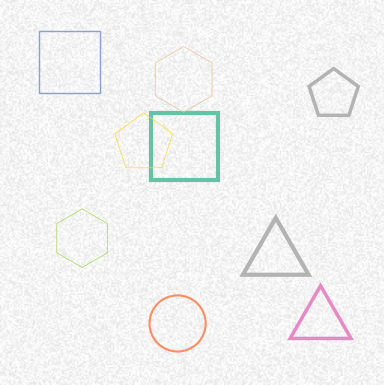[{"shape": "square", "thickness": 3, "radius": 0.44, "center": [0.478, 0.62]}, {"shape": "circle", "thickness": 1.5, "radius": 0.36, "center": [0.461, 0.16]}, {"shape": "square", "thickness": 1, "radius": 0.4, "center": [0.181, 0.838]}, {"shape": "triangle", "thickness": 2.5, "radius": 0.46, "center": [0.833, 0.167]}, {"shape": "hexagon", "thickness": 0.5, "radius": 0.38, "center": [0.213, 0.381]}, {"shape": "pentagon", "thickness": 0.5, "radius": 0.39, "center": [0.373, 0.628]}, {"shape": "hexagon", "thickness": 0.5, "radius": 0.43, "center": [0.477, 0.794]}, {"shape": "pentagon", "thickness": 2.5, "radius": 0.34, "center": [0.867, 0.755]}, {"shape": "triangle", "thickness": 3, "radius": 0.49, "center": [0.716, 0.336]}]